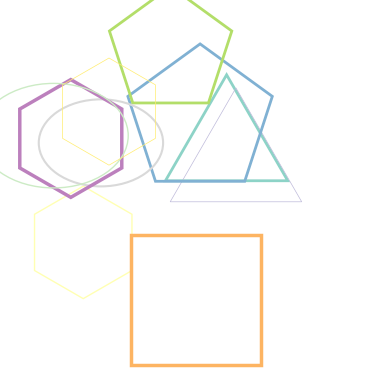[{"shape": "triangle", "thickness": 2, "radius": 0.92, "center": [0.589, 0.622]}, {"shape": "hexagon", "thickness": 1, "radius": 0.73, "center": [0.216, 0.37]}, {"shape": "triangle", "thickness": 0.5, "radius": 0.99, "center": [0.613, 0.574]}, {"shape": "pentagon", "thickness": 2, "radius": 0.99, "center": [0.52, 0.689]}, {"shape": "square", "thickness": 2.5, "radius": 0.84, "center": [0.509, 0.221]}, {"shape": "pentagon", "thickness": 2, "radius": 0.84, "center": [0.443, 0.868]}, {"shape": "oval", "thickness": 1.5, "radius": 0.81, "center": [0.262, 0.629]}, {"shape": "hexagon", "thickness": 2.5, "radius": 0.76, "center": [0.184, 0.64]}, {"shape": "oval", "thickness": 1, "radius": 0.97, "center": [0.139, 0.648]}, {"shape": "hexagon", "thickness": 0.5, "radius": 0.7, "center": [0.283, 0.71]}]